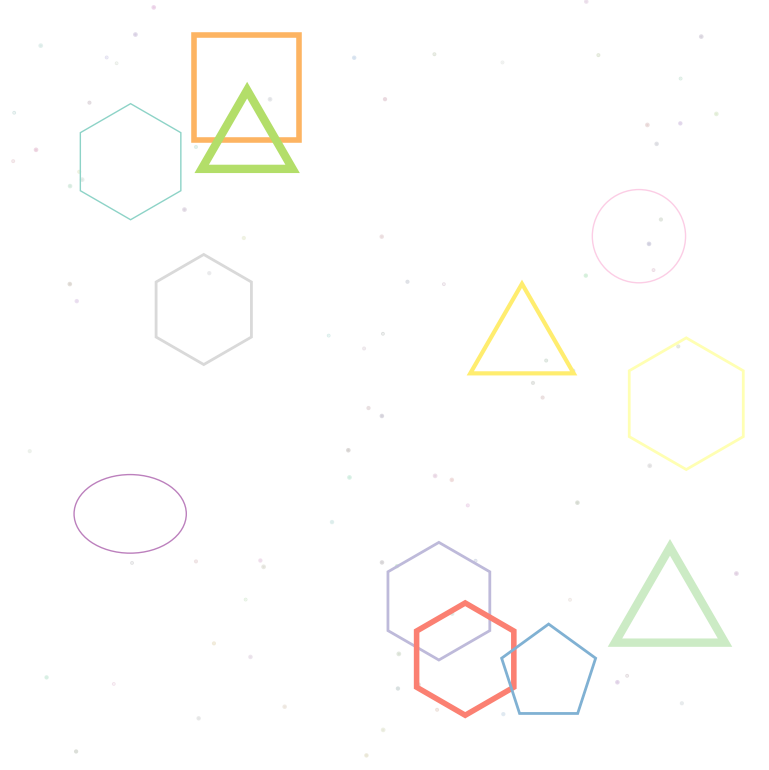[{"shape": "hexagon", "thickness": 0.5, "radius": 0.38, "center": [0.17, 0.79]}, {"shape": "hexagon", "thickness": 1, "radius": 0.43, "center": [0.891, 0.476]}, {"shape": "hexagon", "thickness": 1, "radius": 0.38, "center": [0.57, 0.219]}, {"shape": "hexagon", "thickness": 2, "radius": 0.36, "center": [0.604, 0.144]}, {"shape": "pentagon", "thickness": 1, "radius": 0.32, "center": [0.713, 0.125]}, {"shape": "square", "thickness": 2, "radius": 0.34, "center": [0.32, 0.887]}, {"shape": "triangle", "thickness": 3, "radius": 0.34, "center": [0.321, 0.815]}, {"shape": "circle", "thickness": 0.5, "radius": 0.3, "center": [0.83, 0.693]}, {"shape": "hexagon", "thickness": 1, "radius": 0.36, "center": [0.265, 0.598]}, {"shape": "oval", "thickness": 0.5, "radius": 0.36, "center": [0.169, 0.333]}, {"shape": "triangle", "thickness": 3, "radius": 0.41, "center": [0.87, 0.207]}, {"shape": "triangle", "thickness": 1.5, "radius": 0.39, "center": [0.678, 0.554]}]